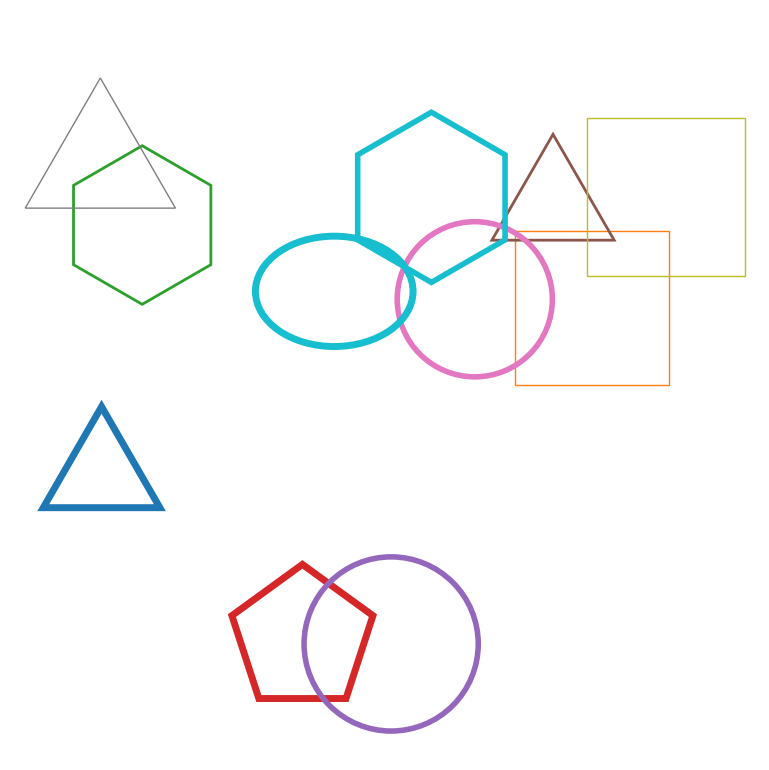[{"shape": "triangle", "thickness": 2.5, "radius": 0.44, "center": [0.132, 0.384]}, {"shape": "square", "thickness": 0.5, "radius": 0.5, "center": [0.769, 0.6]}, {"shape": "hexagon", "thickness": 1, "radius": 0.51, "center": [0.185, 0.708]}, {"shape": "pentagon", "thickness": 2.5, "radius": 0.48, "center": [0.393, 0.171]}, {"shape": "circle", "thickness": 2, "radius": 0.57, "center": [0.508, 0.164]}, {"shape": "triangle", "thickness": 1, "radius": 0.46, "center": [0.718, 0.734]}, {"shape": "circle", "thickness": 2, "radius": 0.5, "center": [0.617, 0.611]}, {"shape": "triangle", "thickness": 0.5, "radius": 0.56, "center": [0.13, 0.786]}, {"shape": "square", "thickness": 0.5, "radius": 0.51, "center": [0.865, 0.744]}, {"shape": "hexagon", "thickness": 2, "radius": 0.55, "center": [0.56, 0.744]}, {"shape": "oval", "thickness": 2.5, "radius": 0.51, "center": [0.434, 0.622]}]